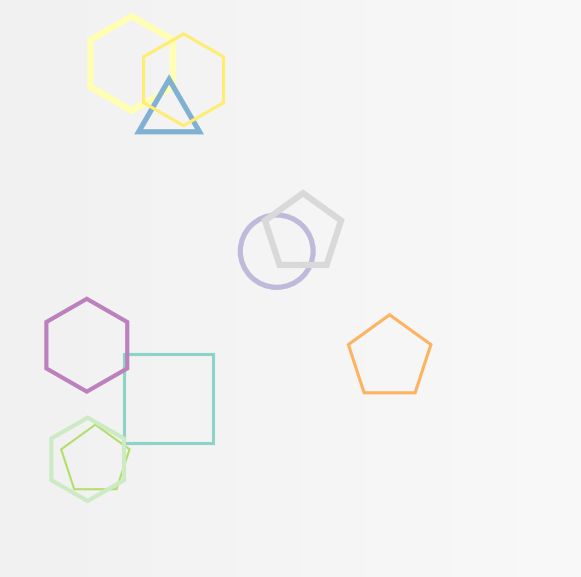[{"shape": "square", "thickness": 1.5, "radius": 0.38, "center": [0.289, 0.309]}, {"shape": "hexagon", "thickness": 3, "radius": 0.41, "center": [0.227, 0.889]}, {"shape": "circle", "thickness": 2.5, "radius": 0.31, "center": [0.476, 0.564]}, {"shape": "triangle", "thickness": 2.5, "radius": 0.3, "center": [0.291, 0.801]}, {"shape": "pentagon", "thickness": 1.5, "radius": 0.37, "center": [0.67, 0.379]}, {"shape": "pentagon", "thickness": 1, "radius": 0.31, "center": [0.164, 0.202]}, {"shape": "pentagon", "thickness": 3, "radius": 0.34, "center": [0.521, 0.596]}, {"shape": "hexagon", "thickness": 2, "radius": 0.4, "center": [0.149, 0.401]}, {"shape": "hexagon", "thickness": 2, "radius": 0.36, "center": [0.151, 0.204]}, {"shape": "hexagon", "thickness": 1.5, "radius": 0.4, "center": [0.316, 0.861]}]